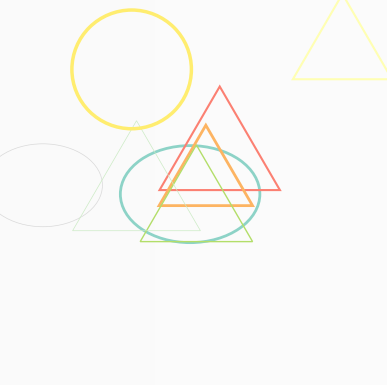[{"shape": "oval", "thickness": 2, "radius": 0.9, "center": [0.491, 0.496]}, {"shape": "triangle", "thickness": 1.5, "radius": 0.74, "center": [0.884, 0.868]}, {"shape": "triangle", "thickness": 1.5, "radius": 0.9, "center": [0.567, 0.596]}, {"shape": "triangle", "thickness": 2, "radius": 0.7, "center": [0.531, 0.536]}, {"shape": "triangle", "thickness": 1, "radius": 0.84, "center": [0.507, 0.456]}, {"shape": "oval", "thickness": 0.5, "radius": 0.77, "center": [0.11, 0.519]}, {"shape": "triangle", "thickness": 0.5, "radius": 0.95, "center": [0.352, 0.496]}, {"shape": "circle", "thickness": 2.5, "radius": 0.77, "center": [0.34, 0.82]}]